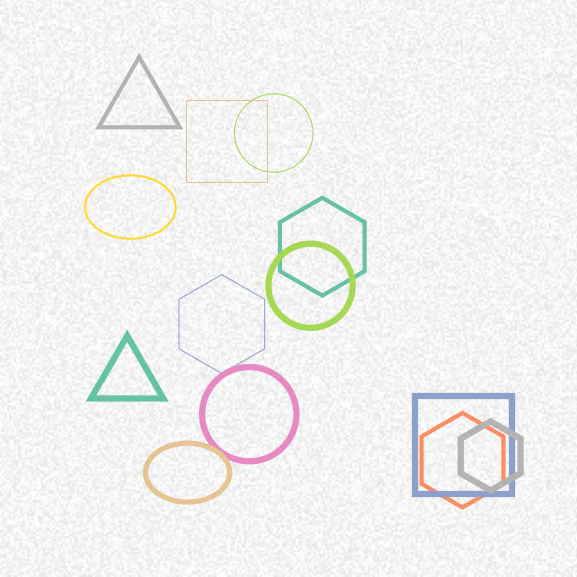[{"shape": "hexagon", "thickness": 2, "radius": 0.42, "center": [0.558, 0.572]}, {"shape": "triangle", "thickness": 3, "radius": 0.36, "center": [0.22, 0.345]}, {"shape": "hexagon", "thickness": 2, "radius": 0.41, "center": [0.801, 0.202]}, {"shape": "hexagon", "thickness": 0.5, "radius": 0.43, "center": [0.384, 0.438]}, {"shape": "square", "thickness": 3, "radius": 0.42, "center": [0.803, 0.228]}, {"shape": "circle", "thickness": 3, "radius": 0.41, "center": [0.432, 0.282]}, {"shape": "circle", "thickness": 0.5, "radius": 0.34, "center": [0.474, 0.769]}, {"shape": "circle", "thickness": 3, "radius": 0.36, "center": [0.538, 0.504]}, {"shape": "oval", "thickness": 1, "radius": 0.39, "center": [0.226, 0.641]}, {"shape": "square", "thickness": 0.5, "radius": 0.35, "center": [0.392, 0.755]}, {"shape": "oval", "thickness": 2.5, "radius": 0.36, "center": [0.325, 0.181]}, {"shape": "triangle", "thickness": 2, "radius": 0.41, "center": [0.241, 0.819]}, {"shape": "hexagon", "thickness": 3, "radius": 0.3, "center": [0.85, 0.21]}]